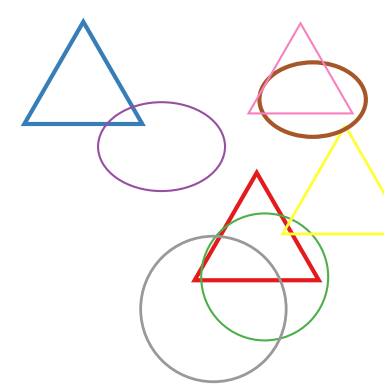[{"shape": "triangle", "thickness": 3, "radius": 0.93, "center": [0.667, 0.365]}, {"shape": "triangle", "thickness": 3, "radius": 0.88, "center": [0.216, 0.766]}, {"shape": "circle", "thickness": 1.5, "radius": 0.82, "center": [0.688, 0.281]}, {"shape": "oval", "thickness": 1.5, "radius": 0.82, "center": [0.42, 0.619]}, {"shape": "triangle", "thickness": 2, "radius": 0.94, "center": [0.897, 0.486]}, {"shape": "oval", "thickness": 3, "radius": 0.69, "center": [0.812, 0.741]}, {"shape": "triangle", "thickness": 1.5, "radius": 0.78, "center": [0.781, 0.783]}, {"shape": "circle", "thickness": 2, "radius": 0.94, "center": [0.554, 0.197]}]